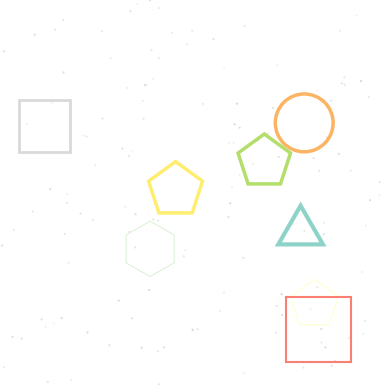[{"shape": "triangle", "thickness": 3, "radius": 0.33, "center": [0.781, 0.399]}, {"shape": "pentagon", "thickness": 0.5, "radius": 0.33, "center": [0.817, 0.209]}, {"shape": "square", "thickness": 1.5, "radius": 0.42, "center": [0.828, 0.143]}, {"shape": "circle", "thickness": 2.5, "radius": 0.38, "center": [0.79, 0.681]}, {"shape": "pentagon", "thickness": 2.5, "radius": 0.36, "center": [0.686, 0.58]}, {"shape": "square", "thickness": 2, "radius": 0.33, "center": [0.116, 0.673]}, {"shape": "hexagon", "thickness": 0.5, "radius": 0.36, "center": [0.39, 0.354]}, {"shape": "pentagon", "thickness": 2.5, "radius": 0.37, "center": [0.456, 0.507]}]